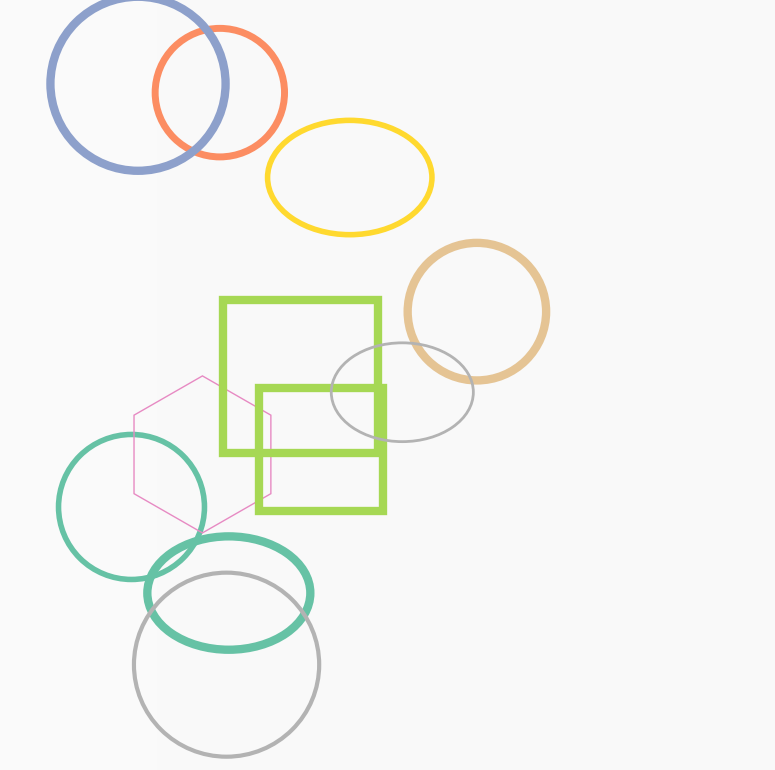[{"shape": "oval", "thickness": 3, "radius": 0.53, "center": [0.295, 0.23]}, {"shape": "circle", "thickness": 2, "radius": 0.47, "center": [0.17, 0.342]}, {"shape": "circle", "thickness": 2.5, "radius": 0.42, "center": [0.284, 0.88]}, {"shape": "circle", "thickness": 3, "radius": 0.57, "center": [0.178, 0.891]}, {"shape": "hexagon", "thickness": 0.5, "radius": 0.51, "center": [0.261, 0.41]}, {"shape": "square", "thickness": 3, "radius": 0.4, "center": [0.414, 0.417]}, {"shape": "square", "thickness": 3, "radius": 0.5, "center": [0.387, 0.511]}, {"shape": "oval", "thickness": 2, "radius": 0.53, "center": [0.451, 0.769]}, {"shape": "circle", "thickness": 3, "radius": 0.45, "center": [0.615, 0.595]}, {"shape": "oval", "thickness": 1, "radius": 0.46, "center": [0.519, 0.491]}, {"shape": "circle", "thickness": 1.5, "radius": 0.6, "center": [0.292, 0.137]}]